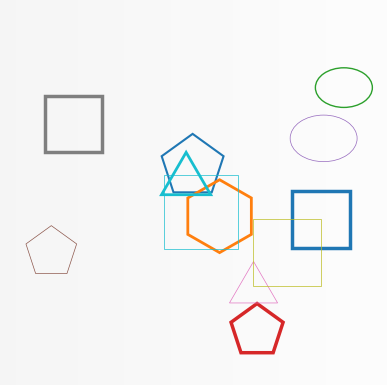[{"shape": "square", "thickness": 2.5, "radius": 0.37, "center": [0.829, 0.43]}, {"shape": "pentagon", "thickness": 1.5, "radius": 0.42, "center": [0.497, 0.568]}, {"shape": "hexagon", "thickness": 2, "radius": 0.47, "center": [0.567, 0.439]}, {"shape": "oval", "thickness": 1, "radius": 0.37, "center": [0.887, 0.772]}, {"shape": "pentagon", "thickness": 2.5, "radius": 0.35, "center": [0.663, 0.141]}, {"shape": "oval", "thickness": 0.5, "radius": 0.43, "center": [0.835, 0.641]}, {"shape": "pentagon", "thickness": 0.5, "radius": 0.34, "center": [0.132, 0.345]}, {"shape": "triangle", "thickness": 0.5, "radius": 0.36, "center": [0.654, 0.249]}, {"shape": "square", "thickness": 2.5, "radius": 0.37, "center": [0.19, 0.678]}, {"shape": "square", "thickness": 0.5, "radius": 0.44, "center": [0.741, 0.344]}, {"shape": "square", "thickness": 0.5, "radius": 0.48, "center": [0.518, 0.45]}, {"shape": "triangle", "thickness": 2, "radius": 0.37, "center": [0.48, 0.531]}]